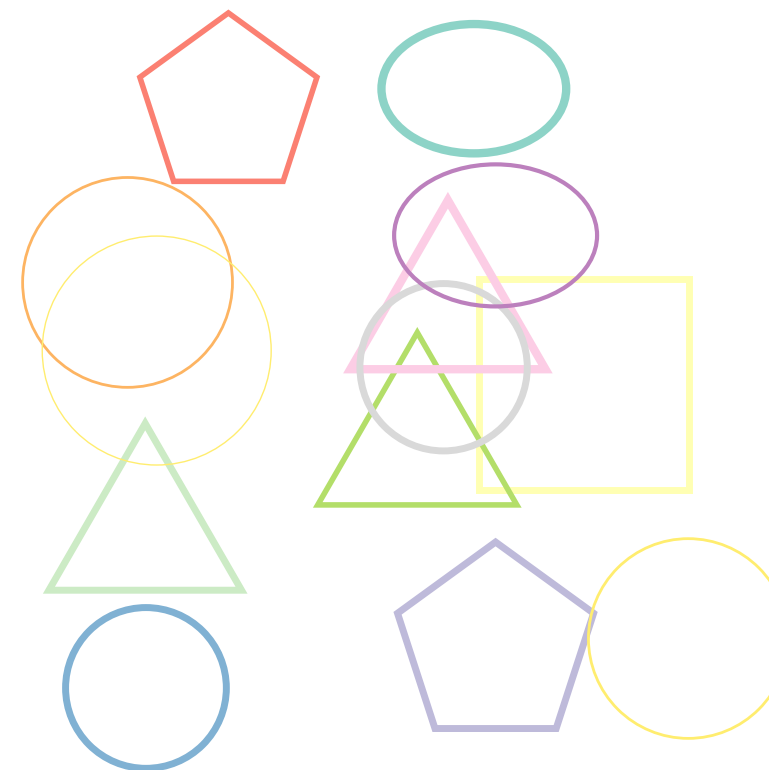[{"shape": "oval", "thickness": 3, "radius": 0.6, "center": [0.615, 0.885]}, {"shape": "square", "thickness": 2.5, "radius": 0.68, "center": [0.758, 0.5]}, {"shape": "pentagon", "thickness": 2.5, "radius": 0.67, "center": [0.644, 0.162]}, {"shape": "pentagon", "thickness": 2, "radius": 0.6, "center": [0.297, 0.862]}, {"shape": "circle", "thickness": 2.5, "radius": 0.52, "center": [0.19, 0.107]}, {"shape": "circle", "thickness": 1, "radius": 0.68, "center": [0.166, 0.633]}, {"shape": "triangle", "thickness": 2, "radius": 0.75, "center": [0.542, 0.419]}, {"shape": "triangle", "thickness": 3, "radius": 0.73, "center": [0.582, 0.594]}, {"shape": "circle", "thickness": 2.5, "radius": 0.54, "center": [0.576, 0.523]}, {"shape": "oval", "thickness": 1.5, "radius": 0.66, "center": [0.644, 0.694]}, {"shape": "triangle", "thickness": 2.5, "radius": 0.72, "center": [0.189, 0.306]}, {"shape": "circle", "thickness": 1, "radius": 0.65, "center": [0.894, 0.171]}, {"shape": "circle", "thickness": 0.5, "radius": 0.74, "center": [0.204, 0.545]}]